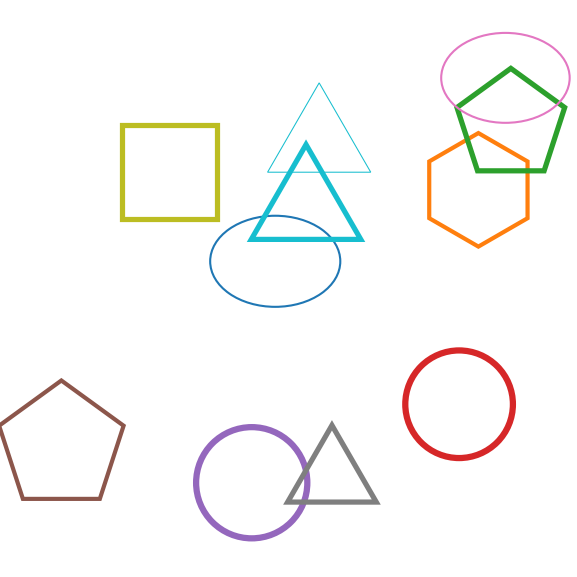[{"shape": "oval", "thickness": 1, "radius": 0.56, "center": [0.477, 0.547]}, {"shape": "hexagon", "thickness": 2, "radius": 0.49, "center": [0.828, 0.67]}, {"shape": "pentagon", "thickness": 2.5, "radius": 0.49, "center": [0.885, 0.783]}, {"shape": "circle", "thickness": 3, "radius": 0.47, "center": [0.795, 0.299]}, {"shape": "circle", "thickness": 3, "radius": 0.48, "center": [0.436, 0.163]}, {"shape": "pentagon", "thickness": 2, "radius": 0.57, "center": [0.106, 0.227]}, {"shape": "oval", "thickness": 1, "radius": 0.56, "center": [0.875, 0.864]}, {"shape": "triangle", "thickness": 2.5, "radius": 0.44, "center": [0.575, 0.174]}, {"shape": "square", "thickness": 2.5, "radius": 0.41, "center": [0.293, 0.701]}, {"shape": "triangle", "thickness": 0.5, "radius": 0.52, "center": [0.553, 0.753]}, {"shape": "triangle", "thickness": 2.5, "radius": 0.55, "center": [0.53, 0.639]}]